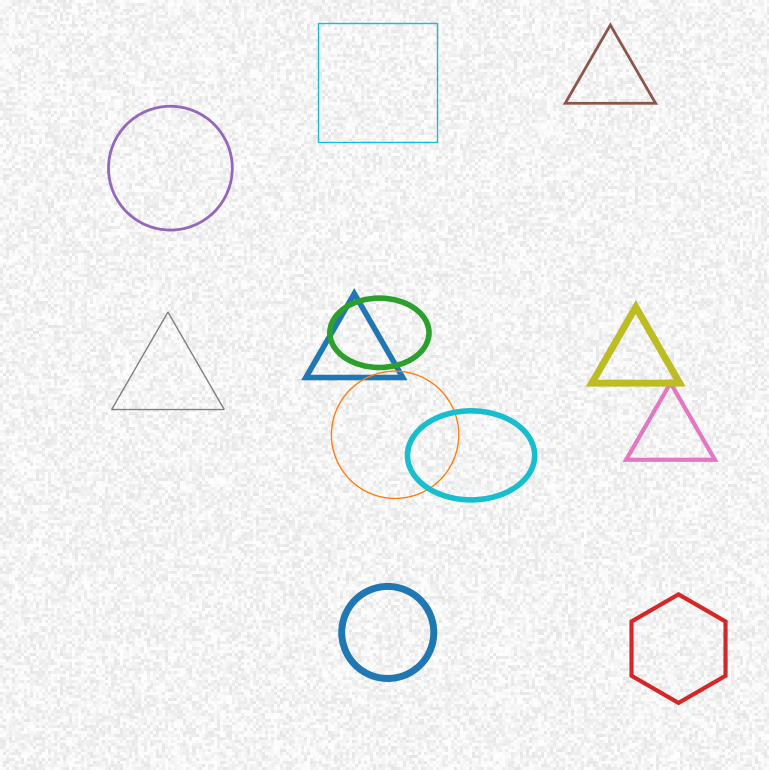[{"shape": "triangle", "thickness": 2, "radius": 0.36, "center": [0.46, 0.546]}, {"shape": "circle", "thickness": 2.5, "radius": 0.3, "center": [0.504, 0.179]}, {"shape": "circle", "thickness": 0.5, "radius": 0.41, "center": [0.513, 0.435]}, {"shape": "oval", "thickness": 2, "radius": 0.32, "center": [0.493, 0.568]}, {"shape": "hexagon", "thickness": 1.5, "radius": 0.35, "center": [0.881, 0.158]}, {"shape": "circle", "thickness": 1, "radius": 0.4, "center": [0.221, 0.782]}, {"shape": "triangle", "thickness": 1, "radius": 0.34, "center": [0.793, 0.9]}, {"shape": "triangle", "thickness": 1.5, "radius": 0.33, "center": [0.871, 0.436]}, {"shape": "triangle", "thickness": 0.5, "radius": 0.42, "center": [0.218, 0.51]}, {"shape": "triangle", "thickness": 2.5, "radius": 0.33, "center": [0.826, 0.535]}, {"shape": "square", "thickness": 0.5, "radius": 0.39, "center": [0.49, 0.893]}, {"shape": "oval", "thickness": 2, "radius": 0.41, "center": [0.612, 0.409]}]